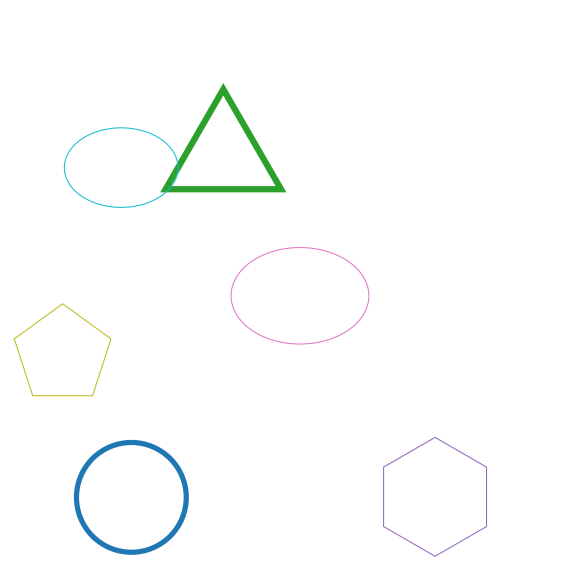[{"shape": "circle", "thickness": 2.5, "radius": 0.48, "center": [0.227, 0.138]}, {"shape": "triangle", "thickness": 3, "radius": 0.58, "center": [0.387, 0.729]}, {"shape": "hexagon", "thickness": 0.5, "radius": 0.51, "center": [0.753, 0.139]}, {"shape": "oval", "thickness": 0.5, "radius": 0.6, "center": [0.519, 0.487]}, {"shape": "pentagon", "thickness": 0.5, "radius": 0.44, "center": [0.108, 0.385]}, {"shape": "oval", "thickness": 0.5, "radius": 0.49, "center": [0.21, 0.709]}]